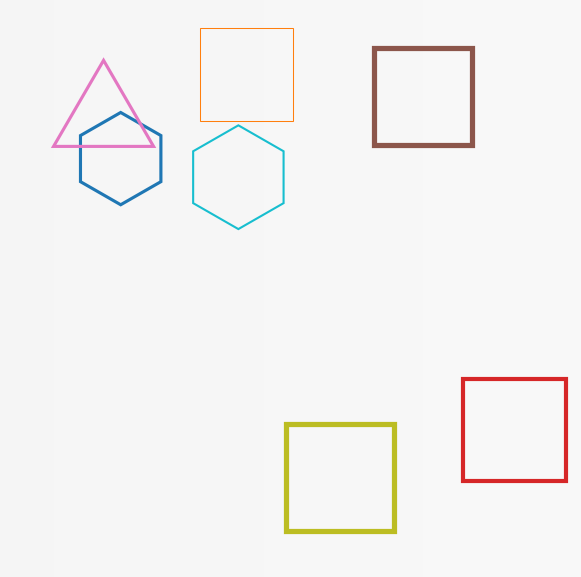[{"shape": "hexagon", "thickness": 1.5, "radius": 0.4, "center": [0.208, 0.724]}, {"shape": "square", "thickness": 0.5, "radius": 0.4, "center": [0.424, 0.871]}, {"shape": "square", "thickness": 2, "radius": 0.44, "center": [0.886, 0.255]}, {"shape": "square", "thickness": 2.5, "radius": 0.42, "center": [0.727, 0.832]}, {"shape": "triangle", "thickness": 1.5, "radius": 0.5, "center": [0.178, 0.795]}, {"shape": "square", "thickness": 2.5, "radius": 0.46, "center": [0.585, 0.172]}, {"shape": "hexagon", "thickness": 1, "radius": 0.45, "center": [0.41, 0.692]}]